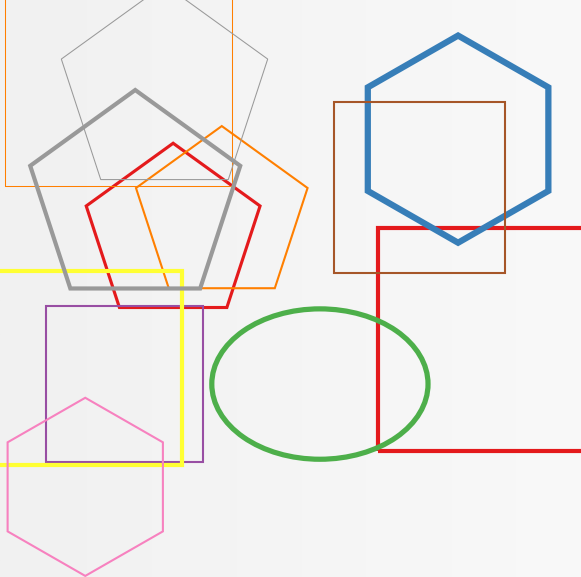[{"shape": "square", "thickness": 2, "radius": 0.96, "center": [0.844, 0.412]}, {"shape": "pentagon", "thickness": 1.5, "radius": 0.79, "center": [0.298, 0.594]}, {"shape": "hexagon", "thickness": 3, "radius": 0.9, "center": [0.788, 0.758]}, {"shape": "oval", "thickness": 2.5, "radius": 0.93, "center": [0.55, 0.334]}, {"shape": "square", "thickness": 1, "radius": 0.68, "center": [0.214, 0.334]}, {"shape": "pentagon", "thickness": 1, "radius": 0.78, "center": [0.382, 0.626]}, {"shape": "square", "thickness": 0.5, "radius": 0.97, "center": [0.204, 0.872]}, {"shape": "square", "thickness": 2, "radius": 0.84, "center": [0.146, 0.362]}, {"shape": "square", "thickness": 1, "radius": 0.74, "center": [0.722, 0.675]}, {"shape": "hexagon", "thickness": 1, "radius": 0.77, "center": [0.147, 0.156]}, {"shape": "pentagon", "thickness": 0.5, "radius": 0.93, "center": [0.283, 0.839]}, {"shape": "pentagon", "thickness": 2, "radius": 0.95, "center": [0.233, 0.653]}]